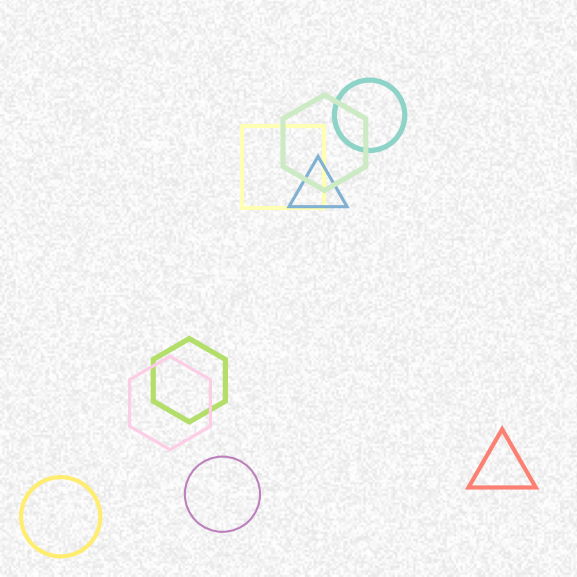[{"shape": "circle", "thickness": 2.5, "radius": 0.3, "center": [0.64, 0.8]}, {"shape": "square", "thickness": 2, "radius": 0.36, "center": [0.49, 0.71]}, {"shape": "triangle", "thickness": 2, "radius": 0.34, "center": [0.87, 0.189]}, {"shape": "triangle", "thickness": 1.5, "radius": 0.29, "center": [0.551, 0.67]}, {"shape": "hexagon", "thickness": 2.5, "radius": 0.36, "center": [0.328, 0.341]}, {"shape": "hexagon", "thickness": 1.5, "radius": 0.4, "center": [0.294, 0.301]}, {"shape": "circle", "thickness": 1, "radius": 0.33, "center": [0.385, 0.143]}, {"shape": "hexagon", "thickness": 2.5, "radius": 0.41, "center": [0.562, 0.752]}, {"shape": "circle", "thickness": 2, "radius": 0.34, "center": [0.105, 0.104]}]